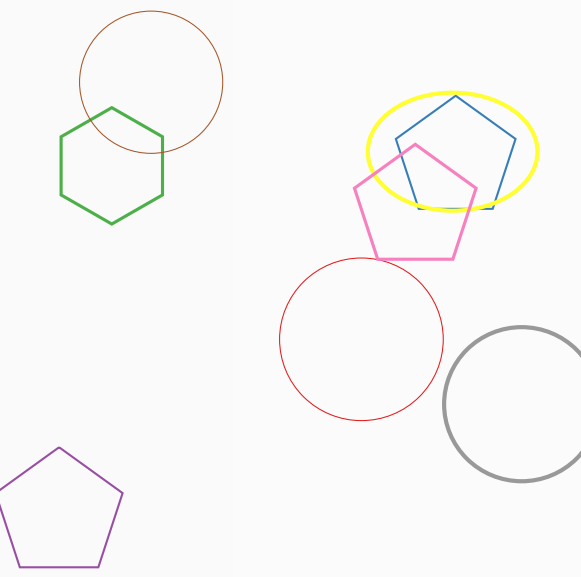[{"shape": "circle", "thickness": 0.5, "radius": 0.7, "center": [0.622, 0.412]}, {"shape": "pentagon", "thickness": 1, "radius": 0.54, "center": [0.784, 0.725]}, {"shape": "hexagon", "thickness": 1.5, "radius": 0.5, "center": [0.192, 0.712]}, {"shape": "pentagon", "thickness": 1, "radius": 0.57, "center": [0.102, 0.11]}, {"shape": "oval", "thickness": 2, "radius": 0.73, "center": [0.779, 0.736]}, {"shape": "circle", "thickness": 0.5, "radius": 0.62, "center": [0.26, 0.857]}, {"shape": "pentagon", "thickness": 1.5, "radius": 0.55, "center": [0.714, 0.639]}, {"shape": "circle", "thickness": 2, "radius": 0.67, "center": [0.897, 0.299]}]